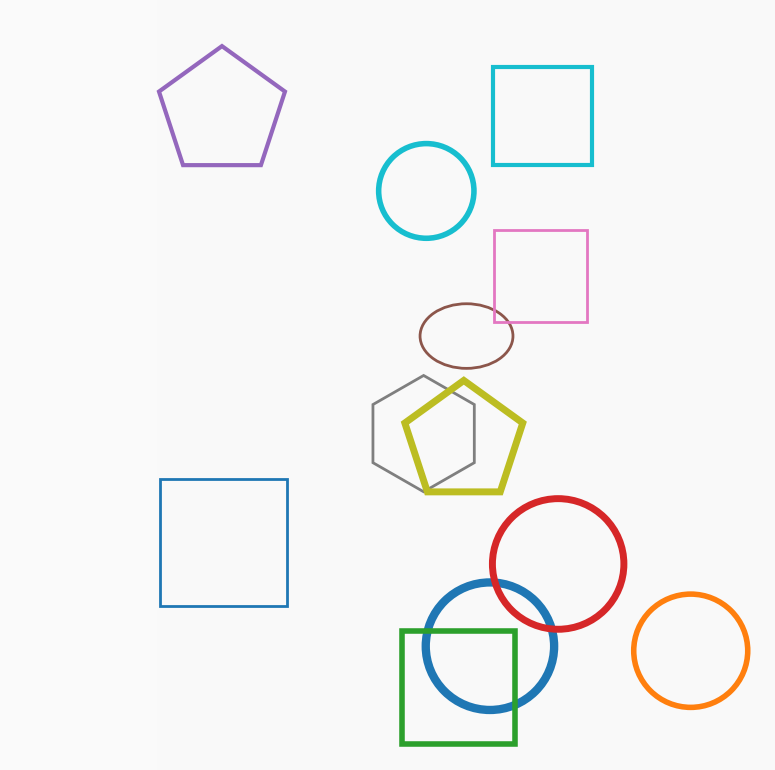[{"shape": "square", "thickness": 1, "radius": 0.41, "center": [0.288, 0.296]}, {"shape": "circle", "thickness": 3, "radius": 0.41, "center": [0.632, 0.161]}, {"shape": "circle", "thickness": 2, "radius": 0.37, "center": [0.891, 0.155]}, {"shape": "square", "thickness": 2, "radius": 0.37, "center": [0.592, 0.107]}, {"shape": "circle", "thickness": 2.5, "radius": 0.42, "center": [0.72, 0.268]}, {"shape": "pentagon", "thickness": 1.5, "radius": 0.43, "center": [0.286, 0.855]}, {"shape": "oval", "thickness": 1, "radius": 0.3, "center": [0.602, 0.564]}, {"shape": "square", "thickness": 1, "radius": 0.3, "center": [0.697, 0.641]}, {"shape": "hexagon", "thickness": 1, "radius": 0.38, "center": [0.547, 0.437]}, {"shape": "pentagon", "thickness": 2.5, "radius": 0.4, "center": [0.598, 0.426]}, {"shape": "square", "thickness": 1.5, "radius": 0.32, "center": [0.7, 0.85]}, {"shape": "circle", "thickness": 2, "radius": 0.31, "center": [0.55, 0.752]}]